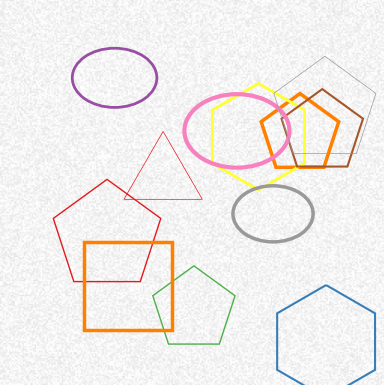[{"shape": "triangle", "thickness": 0.5, "radius": 0.59, "center": [0.424, 0.541]}, {"shape": "pentagon", "thickness": 1, "radius": 0.73, "center": [0.278, 0.387]}, {"shape": "hexagon", "thickness": 1.5, "radius": 0.73, "center": [0.847, 0.113]}, {"shape": "pentagon", "thickness": 1, "radius": 0.56, "center": [0.504, 0.197]}, {"shape": "oval", "thickness": 2, "radius": 0.55, "center": [0.298, 0.798]}, {"shape": "square", "thickness": 2.5, "radius": 0.57, "center": [0.332, 0.257]}, {"shape": "pentagon", "thickness": 2.5, "radius": 0.53, "center": [0.779, 0.651]}, {"shape": "hexagon", "thickness": 2, "radius": 0.69, "center": [0.671, 0.645]}, {"shape": "pentagon", "thickness": 1.5, "radius": 0.56, "center": [0.837, 0.657]}, {"shape": "oval", "thickness": 3, "radius": 0.68, "center": [0.615, 0.66]}, {"shape": "oval", "thickness": 2.5, "radius": 0.52, "center": [0.709, 0.445]}, {"shape": "pentagon", "thickness": 0.5, "radius": 0.7, "center": [0.844, 0.714]}]